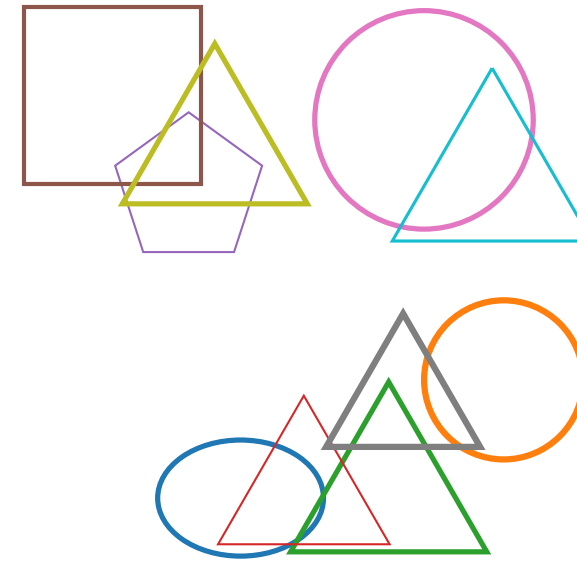[{"shape": "oval", "thickness": 2.5, "radius": 0.72, "center": [0.417, 0.137]}, {"shape": "circle", "thickness": 3, "radius": 0.69, "center": [0.872, 0.341]}, {"shape": "triangle", "thickness": 2.5, "radius": 0.98, "center": [0.673, 0.142]}, {"shape": "triangle", "thickness": 1, "radius": 0.86, "center": [0.526, 0.142]}, {"shape": "pentagon", "thickness": 1, "radius": 0.67, "center": [0.327, 0.671]}, {"shape": "square", "thickness": 2, "radius": 0.77, "center": [0.194, 0.834]}, {"shape": "circle", "thickness": 2.5, "radius": 0.95, "center": [0.734, 0.792]}, {"shape": "triangle", "thickness": 3, "radius": 0.77, "center": [0.698, 0.302]}, {"shape": "triangle", "thickness": 2.5, "radius": 0.92, "center": [0.372, 0.739]}, {"shape": "triangle", "thickness": 1.5, "radius": 1.0, "center": [0.852, 0.682]}]